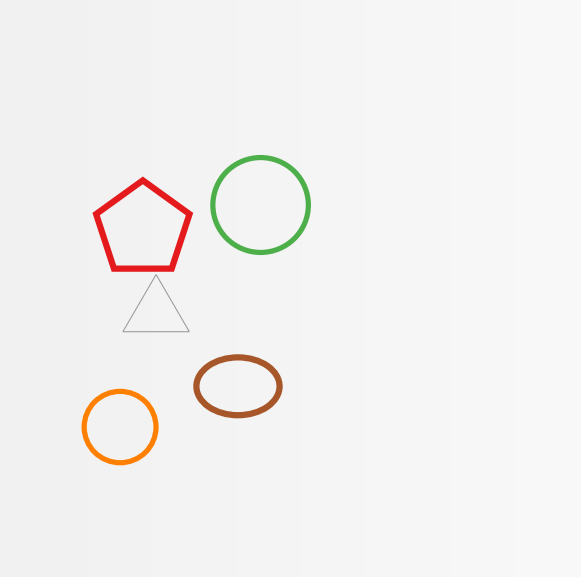[{"shape": "pentagon", "thickness": 3, "radius": 0.42, "center": [0.246, 0.602]}, {"shape": "circle", "thickness": 2.5, "radius": 0.41, "center": [0.448, 0.644]}, {"shape": "circle", "thickness": 2.5, "radius": 0.31, "center": [0.207, 0.26]}, {"shape": "oval", "thickness": 3, "radius": 0.36, "center": [0.409, 0.33]}, {"shape": "triangle", "thickness": 0.5, "radius": 0.33, "center": [0.269, 0.458]}]